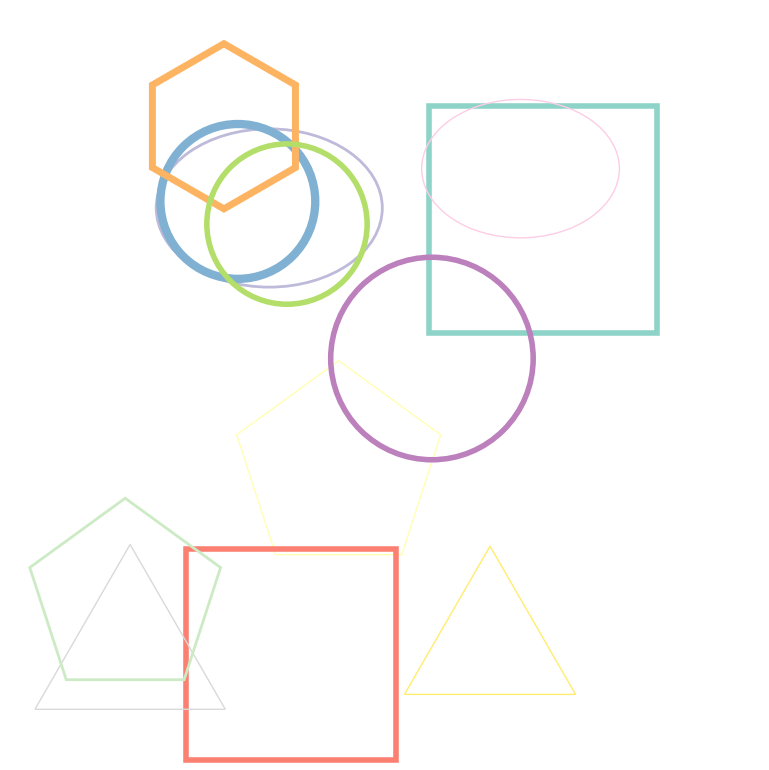[{"shape": "square", "thickness": 2, "radius": 0.74, "center": [0.705, 0.715]}, {"shape": "pentagon", "thickness": 0.5, "radius": 0.7, "center": [0.44, 0.392]}, {"shape": "oval", "thickness": 1, "radius": 0.73, "center": [0.35, 0.73]}, {"shape": "square", "thickness": 2, "radius": 0.68, "center": [0.378, 0.15]}, {"shape": "circle", "thickness": 3, "radius": 0.5, "center": [0.309, 0.738]}, {"shape": "hexagon", "thickness": 2.5, "radius": 0.54, "center": [0.291, 0.836]}, {"shape": "circle", "thickness": 2, "radius": 0.52, "center": [0.373, 0.709]}, {"shape": "oval", "thickness": 0.5, "radius": 0.64, "center": [0.676, 0.781]}, {"shape": "triangle", "thickness": 0.5, "radius": 0.71, "center": [0.169, 0.15]}, {"shape": "circle", "thickness": 2, "radius": 0.66, "center": [0.561, 0.534]}, {"shape": "pentagon", "thickness": 1, "radius": 0.65, "center": [0.163, 0.223]}, {"shape": "triangle", "thickness": 0.5, "radius": 0.64, "center": [0.636, 0.162]}]